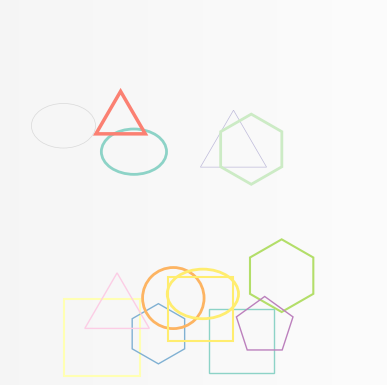[{"shape": "square", "thickness": 1, "radius": 0.42, "center": [0.624, 0.114]}, {"shape": "oval", "thickness": 2, "radius": 0.42, "center": [0.346, 0.606]}, {"shape": "square", "thickness": 1.5, "radius": 0.5, "center": [0.263, 0.123]}, {"shape": "triangle", "thickness": 0.5, "radius": 0.49, "center": [0.603, 0.615]}, {"shape": "triangle", "thickness": 2.5, "radius": 0.37, "center": [0.311, 0.689]}, {"shape": "hexagon", "thickness": 1, "radius": 0.39, "center": [0.409, 0.133]}, {"shape": "circle", "thickness": 2, "radius": 0.4, "center": [0.447, 0.226]}, {"shape": "hexagon", "thickness": 1.5, "radius": 0.47, "center": [0.727, 0.284]}, {"shape": "triangle", "thickness": 1, "radius": 0.48, "center": [0.302, 0.195]}, {"shape": "oval", "thickness": 0.5, "radius": 0.41, "center": [0.164, 0.673]}, {"shape": "pentagon", "thickness": 1, "radius": 0.38, "center": [0.683, 0.153]}, {"shape": "hexagon", "thickness": 2, "radius": 0.46, "center": [0.648, 0.612]}, {"shape": "square", "thickness": 1.5, "radius": 0.42, "center": [0.518, 0.198]}, {"shape": "oval", "thickness": 2, "radius": 0.46, "center": [0.524, 0.237]}]